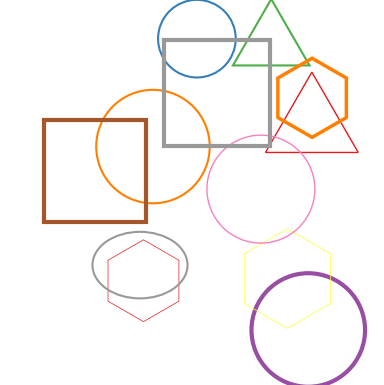[{"shape": "triangle", "thickness": 1, "radius": 0.7, "center": [0.81, 0.674]}, {"shape": "hexagon", "thickness": 0.5, "radius": 0.53, "center": [0.373, 0.271]}, {"shape": "circle", "thickness": 1.5, "radius": 0.5, "center": [0.511, 0.9]}, {"shape": "triangle", "thickness": 1.5, "radius": 0.57, "center": [0.704, 0.887]}, {"shape": "circle", "thickness": 3, "radius": 0.74, "center": [0.801, 0.143]}, {"shape": "circle", "thickness": 1.5, "radius": 0.74, "center": [0.397, 0.619]}, {"shape": "hexagon", "thickness": 2.5, "radius": 0.51, "center": [0.811, 0.746]}, {"shape": "hexagon", "thickness": 0.5, "radius": 0.65, "center": [0.746, 0.276]}, {"shape": "square", "thickness": 3, "radius": 0.66, "center": [0.247, 0.556]}, {"shape": "circle", "thickness": 1, "radius": 0.7, "center": [0.678, 0.509]}, {"shape": "square", "thickness": 3, "radius": 0.69, "center": [0.564, 0.759]}, {"shape": "oval", "thickness": 1.5, "radius": 0.62, "center": [0.364, 0.311]}]